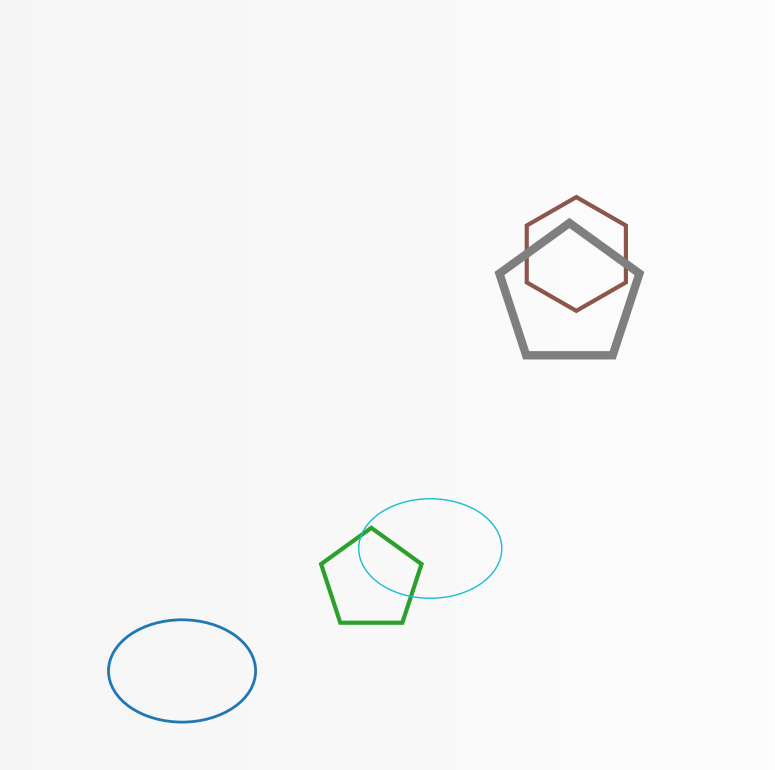[{"shape": "oval", "thickness": 1, "radius": 0.47, "center": [0.235, 0.129]}, {"shape": "pentagon", "thickness": 1.5, "radius": 0.34, "center": [0.479, 0.246]}, {"shape": "hexagon", "thickness": 1.5, "radius": 0.37, "center": [0.744, 0.67]}, {"shape": "pentagon", "thickness": 3, "radius": 0.47, "center": [0.735, 0.615]}, {"shape": "oval", "thickness": 0.5, "radius": 0.46, "center": [0.555, 0.288]}]